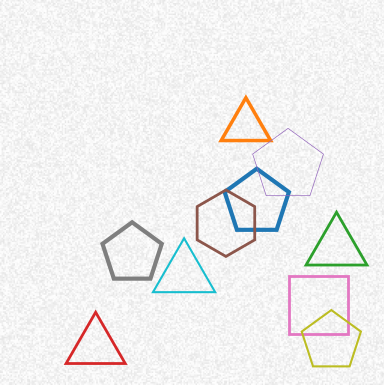[{"shape": "pentagon", "thickness": 3, "radius": 0.44, "center": [0.667, 0.474]}, {"shape": "triangle", "thickness": 2.5, "radius": 0.37, "center": [0.639, 0.672]}, {"shape": "triangle", "thickness": 2, "radius": 0.46, "center": [0.874, 0.357]}, {"shape": "triangle", "thickness": 2, "radius": 0.44, "center": [0.248, 0.1]}, {"shape": "pentagon", "thickness": 0.5, "radius": 0.48, "center": [0.748, 0.57]}, {"shape": "hexagon", "thickness": 2, "radius": 0.43, "center": [0.587, 0.42]}, {"shape": "square", "thickness": 2, "radius": 0.38, "center": [0.827, 0.207]}, {"shape": "pentagon", "thickness": 3, "radius": 0.4, "center": [0.343, 0.342]}, {"shape": "pentagon", "thickness": 1.5, "radius": 0.4, "center": [0.861, 0.114]}, {"shape": "triangle", "thickness": 1.5, "radius": 0.47, "center": [0.478, 0.288]}]